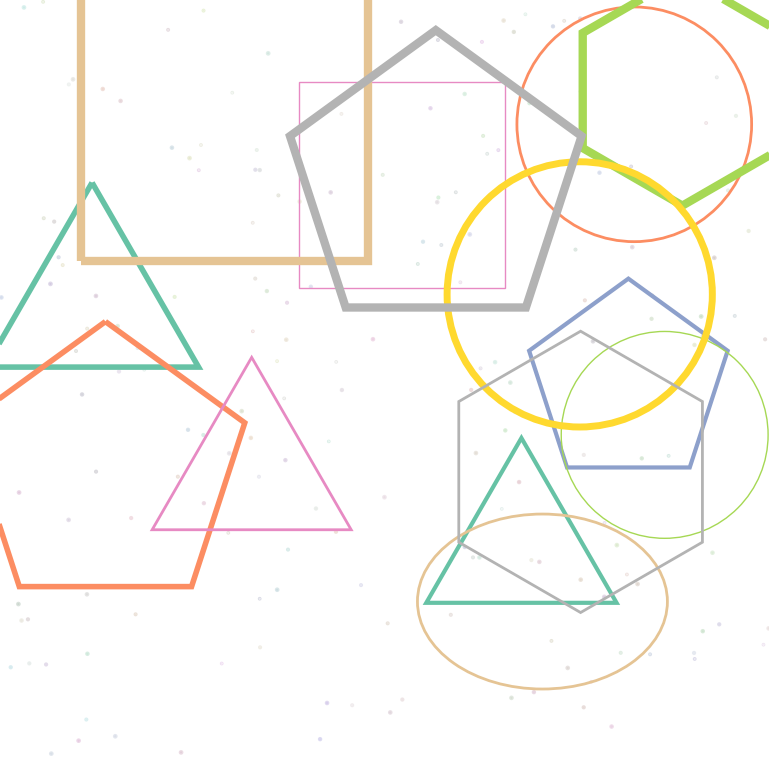[{"shape": "triangle", "thickness": 1.5, "radius": 0.71, "center": [0.677, 0.288]}, {"shape": "triangle", "thickness": 2, "radius": 0.8, "center": [0.12, 0.603]}, {"shape": "pentagon", "thickness": 2, "radius": 0.95, "center": [0.137, 0.392]}, {"shape": "circle", "thickness": 1, "radius": 0.76, "center": [0.824, 0.839]}, {"shape": "pentagon", "thickness": 1.5, "radius": 0.68, "center": [0.816, 0.503]}, {"shape": "square", "thickness": 0.5, "radius": 0.67, "center": [0.522, 0.759]}, {"shape": "triangle", "thickness": 1, "radius": 0.75, "center": [0.327, 0.387]}, {"shape": "hexagon", "thickness": 3, "radius": 0.75, "center": [0.886, 0.882]}, {"shape": "circle", "thickness": 0.5, "radius": 0.67, "center": [0.863, 0.435]}, {"shape": "circle", "thickness": 2.5, "radius": 0.86, "center": [0.753, 0.618]}, {"shape": "square", "thickness": 3, "radius": 0.93, "center": [0.291, 0.848]}, {"shape": "oval", "thickness": 1, "radius": 0.81, "center": [0.704, 0.219]}, {"shape": "pentagon", "thickness": 3, "radius": 1.0, "center": [0.566, 0.762]}, {"shape": "hexagon", "thickness": 1, "radius": 0.91, "center": [0.754, 0.387]}]